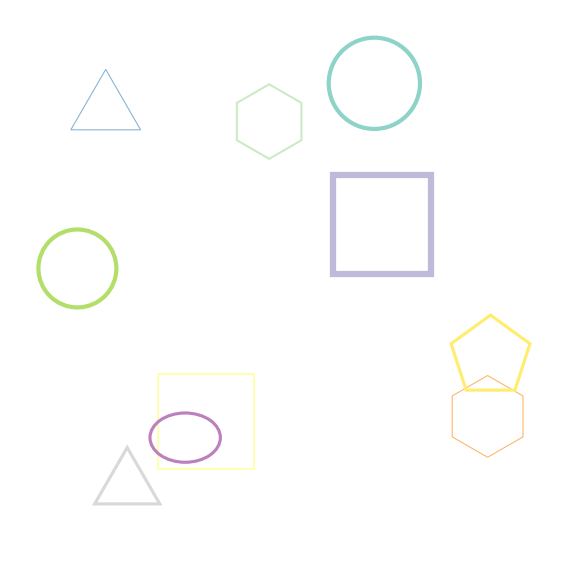[{"shape": "circle", "thickness": 2, "radius": 0.4, "center": [0.648, 0.855]}, {"shape": "square", "thickness": 1, "radius": 0.41, "center": [0.357, 0.269]}, {"shape": "square", "thickness": 3, "radius": 0.43, "center": [0.661, 0.611]}, {"shape": "triangle", "thickness": 0.5, "radius": 0.35, "center": [0.183, 0.809]}, {"shape": "hexagon", "thickness": 0.5, "radius": 0.35, "center": [0.844, 0.278]}, {"shape": "circle", "thickness": 2, "radius": 0.34, "center": [0.134, 0.534]}, {"shape": "triangle", "thickness": 1.5, "radius": 0.33, "center": [0.22, 0.159]}, {"shape": "oval", "thickness": 1.5, "radius": 0.3, "center": [0.321, 0.241]}, {"shape": "hexagon", "thickness": 1, "radius": 0.32, "center": [0.466, 0.789]}, {"shape": "pentagon", "thickness": 1.5, "radius": 0.36, "center": [0.849, 0.382]}]